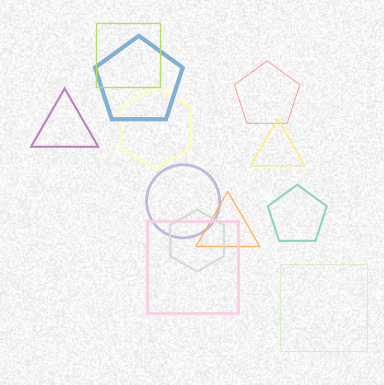[{"shape": "pentagon", "thickness": 1.5, "radius": 0.4, "center": [0.772, 0.44]}, {"shape": "hexagon", "thickness": 1.5, "radius": 0.53, "center": [0.404, 0.668]}, {"shape": "circle", "thickness": 2, "radius": 0.47, "center": [0.476, 0.477]}, {"shape": "pentagon", "thickness": 0.5, "radius": 0.45, "center": [0.694, 0.752]}, {"shape": "pentagon", "thickness": 3, "radius": 0.6, "center": [0.361, 0.787]}, {"shape": "triangle", "thickness": 1, "radius": 0.48, "center": [0.592, 0.408]}, {"shape": "square", "thickness": 1, "radius": 0.42, "center": [0.333, 0.858]}, {"shape": "square", "thickness": 2, "radius": 0.6, "center": [0.5, 0.306]}, {"shape": "hexagon", "thickness": 1.5, "radius": 0.4, "center": [0.512, 0.375]}, {"shape": "triangle", "thickness": 1.5, "radius": 0.5, "center": [0.168, 0.669]}, {"shape": "square", "thickness": 0.5, "radius": 0.57, "center": [0.841, 0.201]}, {"shape": "triangle", "thickness": 1, "radius": 0.41, "center": [0.722, 0.61]}]